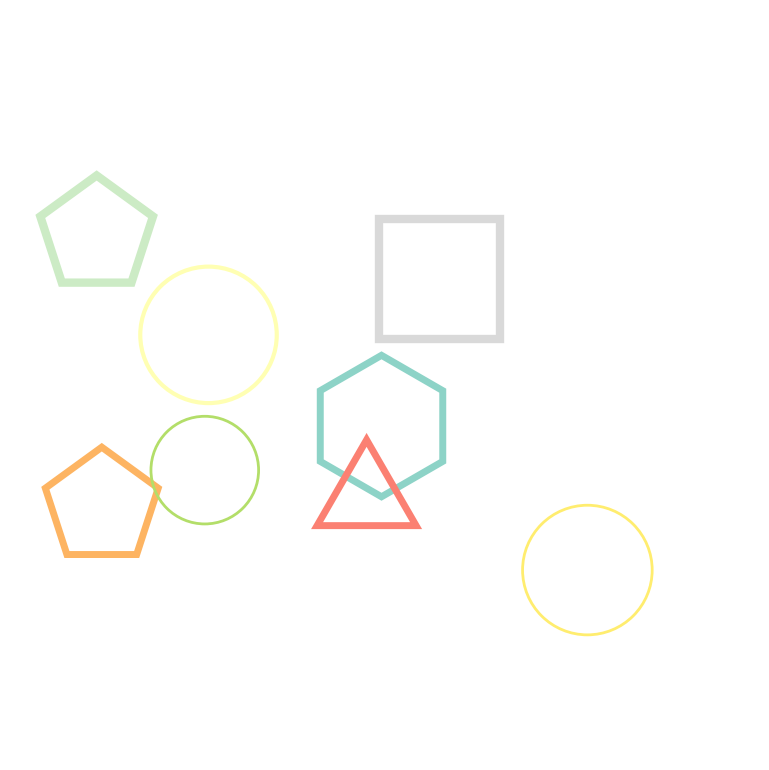[{"shape": "hexagon", "thickness": 2.5, "radius": 0.46, "center": [0.495, 0.447]}, {"shape": "circle", "thickness": 1.5, "radius": 0.44, "center": [0.271, 0.565]}, {"shape": "triangle", "thickness": 2.5, "radius": 0.37, "center": [0.476, 0.354]}, {"shape": "pentagon", "thickness": 2.5, "radius": 0.39, "center": [0.132, 0.342]}, {"shape": "circle", "thickness": 1, "radius": 0.35, "center": [0.266, 0.389]}, {"shape": "square", "thickness": 3, "radius": 0.39, "center": [0.571, 0.638]}, {"shape": "pentagon", "thickness": 3, "radius": 0.38, "center": [0.126, 0.695]}, {"shape": "circle", "thickness": 1, "radius": 0.42, "center": [0.763, 0.26]}]